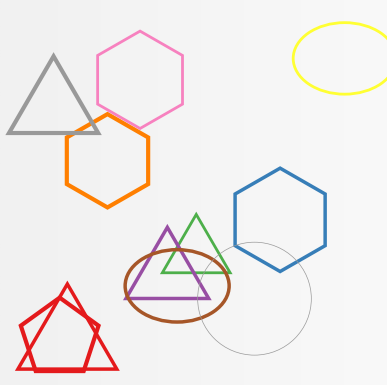[{"shape": "pentagon", "thickness": 3, "radius": 0.53, "center": [0.154, 0.121]}, {"shape": "triangle", "thickness": 2.5, "radius": 0.74, "center": [0.174, 0.115]}, {"shape": "hexagon", "thickness": 2.5, "radius": 0.67, "center": [0.723, 0.429]}, {"shape": "triangle", "thickness": 2, "radius": 0.51, "center": [0.506, 0.342]}, {"shape": "triangle", "thickness": 2.5, "radius": 0.62, "center": [0.432, 0.286]}, {"shape": "hexagon", "thickness": 3, "radius": 0.61, "center": [0.277, 0.582]}, {"shape": "oval", "thickness": 2, "radius": 0.66, "center": [0.889, 0.848]}, {"shape": "oval", "thickness": 2.5, "radius": 0.67, "center": [0.457, 0.258]}, {"shape": "hexagon", "thickness": 2, "radius": 0.63, "center": [0.361, 0.793]}, {"shape": "circle", "thickness": 0.5, "radius": 0.73, "center": [0.657, 0.224]}, {"shape": "triangle", "thickness": 3, "radius": 0.66, "center": [0.138, 0.721]}]